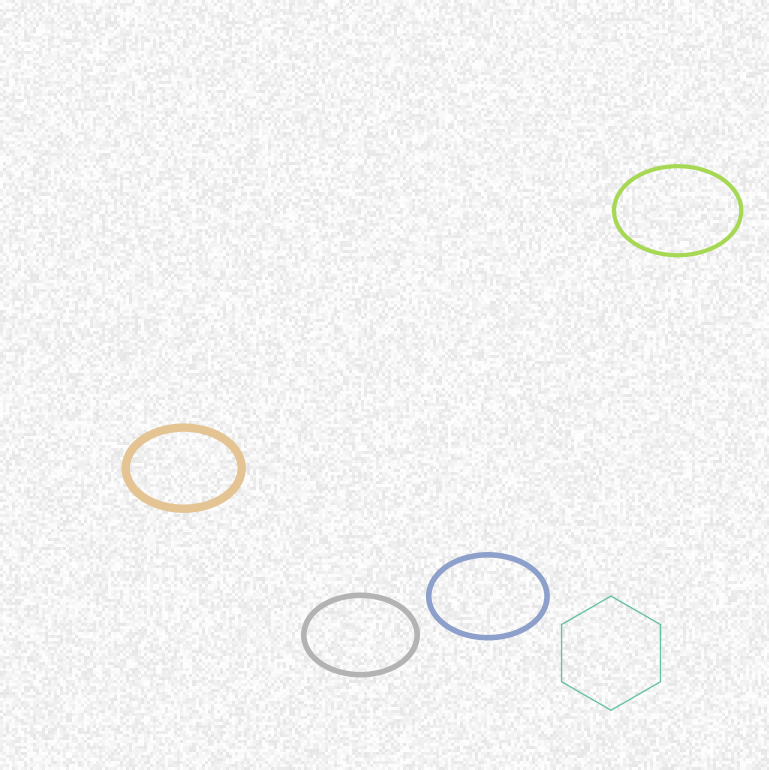[{"shape": "hexagon", "thickness": 0.5, "radius": 0.37, "center": [0.794, 0.152]}, {"shape": "oval", "thickness": 2, "radius": 0.38, "center": [0.634, 0.226]}, {"shape": "oval", "thickness": 1.5, "radius": 0.41, "center": [0.88, 0.726]}, {"shape": "oval", "thickness": 3, "radius": 0.38, "center": [0.239, 0.392]}, {"shape": "oval", "thickness": 2, "radius": 0.37, "center": [0.468, 0.175]}]